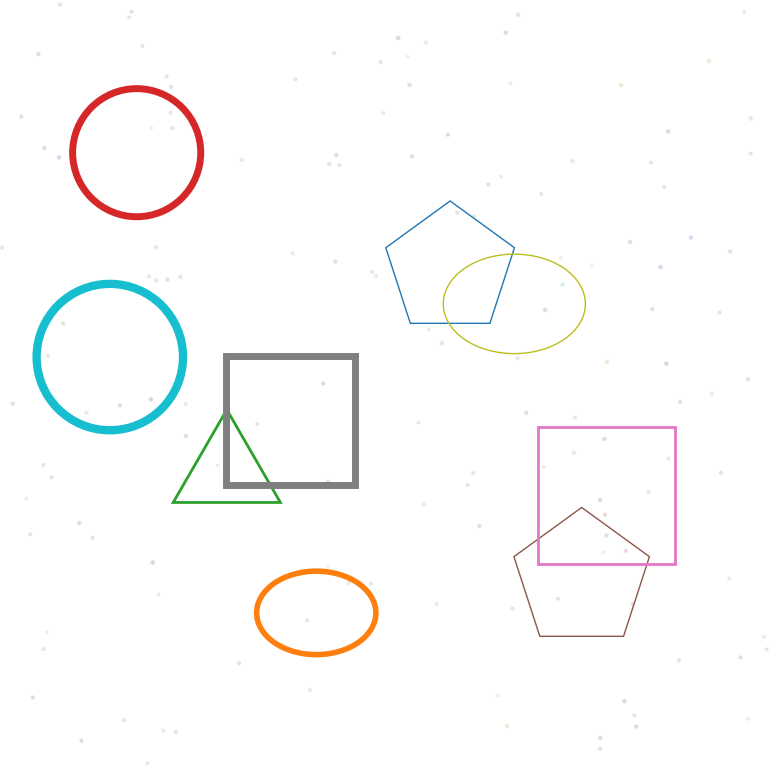[{"shape": "pentagon", "thickness": 0.5, "radius": 0.44, "center": [0.585, 0.651]}, {"shape": "oval", "thickness": 2, "radius": 0.39, "center": [0.411, 0.204]}, {"shape": "triangle", "thickness": 1, "radius": 0.4, "center": [0.295, 0.388]}, {"shape": "circle", "thickness": 2.5, "radius": 0.42, "center": [0.178, 0.802]}, {"shape": "pentagon", "thickness": 0.5, "radius": 0.46, "center": [0.755, 0.248]}, {"shape": "square", "thickness": 1, "radius": 0.44, "center": [0.788, 0.356]}, {"shape": "square", "thickness": 2.5, "radius": 0.42, "center": [0.377, 0.454]}, {"shape": "oval", "thickness": 0.5, "radius": 0.46, "center": [0.668, 0.605]}, {"shape": "circle", "thickness": 3, "radius": 0.48, "center": [0.143, 0.536]}]